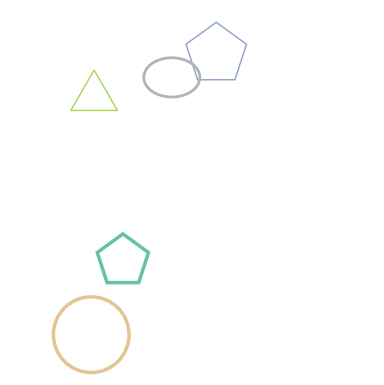[{"shape": "pentagon", "thickness": 2.5, "radius": 0.35, "center": [0.319, 0.322]}, {"shape": "pentagon", "thickness": 1, "radius": 0.41, "center": [0.562, 0.86]}, {"shape": "triangle", "thickness": 1, "radius": 0.35, "center": [0.245, 0.748]}, {"shape": "circle", "thickness": 2.5, "radius": 0.49, "center": [0.237, 0.131]}, {"shape": "oval", "thickness": 2, "radius": 0.36, "center": [0.446, 0.799]}]